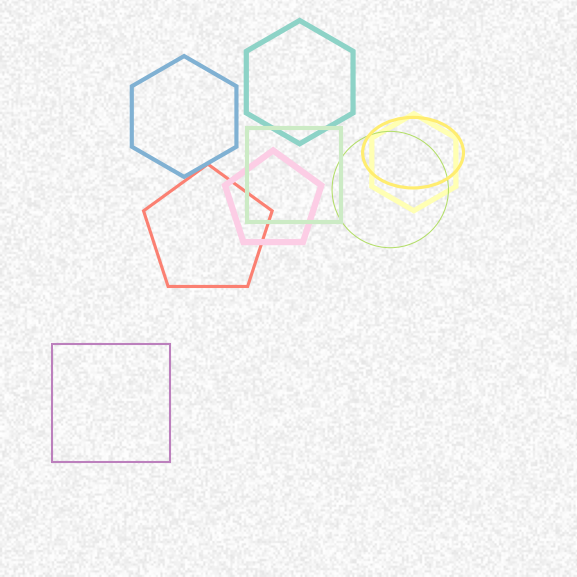[{"shape": "hexagon", "thickness": 2.5, "radius": 0.53, "center": [0.519, 0.857]}, {"shape": "hexagon", "thickness": 2.5, "radius": 0.42, "center": [0.717, 0.718]}, {"shape": "pentagon", "thickness": 1.5, "radius": 0.59, "center": [0.36, 0.598]}, {"shape": "hexagon", "thickness": 2, "radius": 0.52, "center": [0.319, 0.797]}, {"shape": "circle", "thickness": 0.5, "radius": 0.5, "center": [0.676, 0.671]}, {"shape": "pentagon", "thickness": 3, "radius": 0.44, "center": [0.473, 0.651]}, {"shape": "square", "thickness": 1, "radius": 0.51, "center": [0.192, 0.302]}, {"shape": "square", "thickness": 2, "radius": 0.41, "center": [0.509, 0.696]}, {"shape": "oval", "thickness": 1.5, "radius": 0.44, "center": [0.715, 0.735]}]